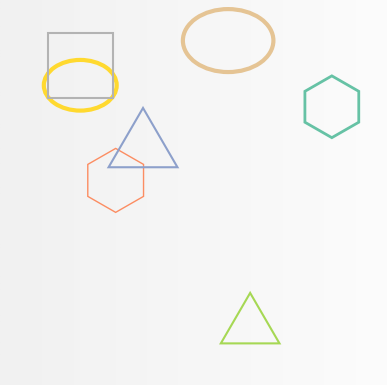[{"shape": "hexagon", "thickness": 2, "radius": 0.4, "center": [0.856, 0.723]}, {"shape": "hexagon", "thickness": 1, "radius": 0.42, "center": [0.298, 0.531]}, {"shape": "triangle", "thickness": 1.5, "radius": 0.51, "center": [0.369, 0.617]}, {"shape": "triangle", "thickness": 1.5, "radius": 0.44, "center": [0.646, 0.152]}, {"shape": "oval", "thickness": 3, "radius": 0.47, "center": [0.207, 0.779]}, {"shape": "oval", "thickness": 3, "radius": 0.58, "center": [0.589, 0.895]}, {"shape": "square", "thickness": 1.5, "radius": 0.42, "center": [0.208, 0.83]}]